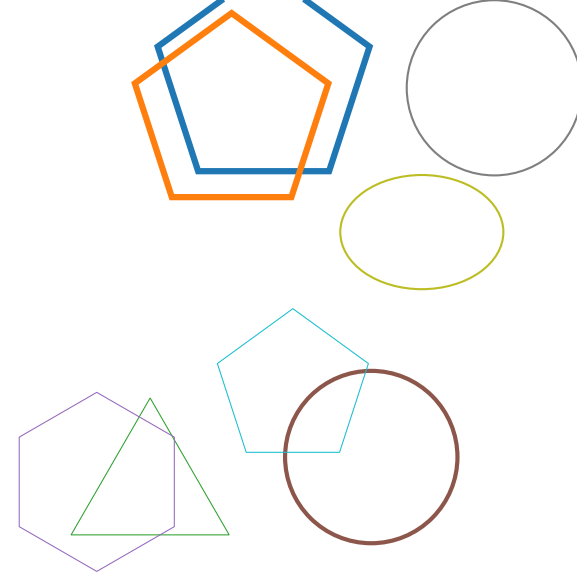[{"shape": "pentagon", "thickness": 3, "radius": 0.96, "center": [0.456, 0.859]}, {"shape": "pentagon", "thickness": 3, "radius": 0.88, "center": [0.401, 0.8]}, {"shape": "triangle", "thickness": 0.5, "radius": 0.79, "center": [0.26, 0.152]}, {"shape": "hexagon", "thickness": 0.5, "radius": 0.78, "center": [0.168, 0.165]}, {"shape": "circle", "thickness": 2, "radius": 0.75, "center": [0.643, 0.208]}, {"shape": "circle", "thickness": 1, "radius": 0.76, "center": [0.856, 0.847]}, {"shape": "oval", "thickness": 1, "radius": 0.71, "center": [0.73, 0.597]}, {"shape": "pentagon", "thickness": 0.5, "radius": 0.69, "center": [0.507, 0.327]}]